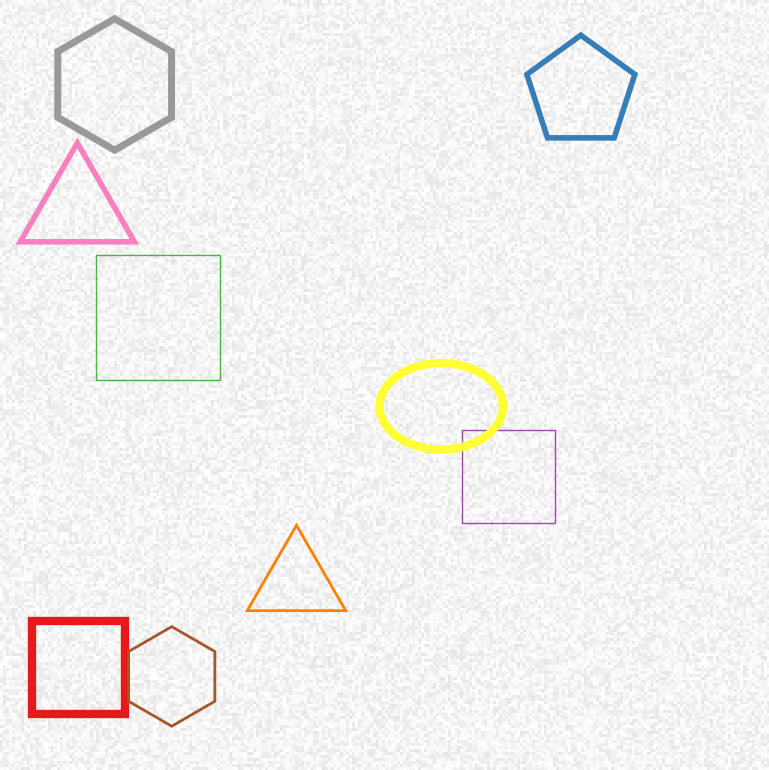[{"shape": "square", "thickness": 3, "radius": 0.3, "center": [0.102, 0.133]}, {"shape": "pentagon", "thickness": 2, "radius": 0.37, "center": [0.754, 0.881]}, {"shape": "square", "thickness": 0.5, "radius": 0.4, "center": [0.205, 0.587]}, {"shape": "square", "thickness": 0.5, "radius": 0.3, "center": [0.661, 0.381]}, {"shape": "triangle", "thickness": 1, "radius": 0.37, "center": [0.385, 0.244]}, {"shape": "oval", "thickness": 3, "radius": 0.4, "center": [0.573, 0.472]}, {"shape": "hexagon", "thickness": 1, "radius": 0.32, "center": [0.223, 0.122]}, {"shape": "triangle", "thickness": 2, "radius": 0.43, "center": [0.1, 0.729]}, {"shape": "hexagon", "thickness": 2.5, "radius": 0.43, "center": [0.149, 0.89]}]